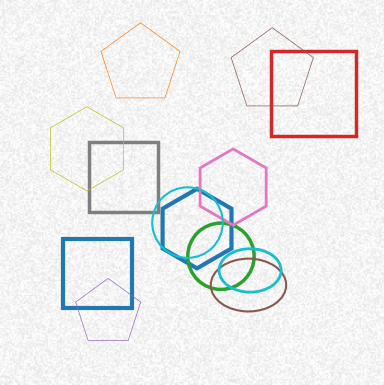[{"shape": "square", "thickness": 3, "radius": 0.45, "center": [0.254, 0.29]}, {"shape": "hexagon", "thickness": 3, "radius": 0.52, "center": [0.512, 0.406]}, {"shape": "pentagon", "thickness": 0.5, "radius": 0.54, "center": [0.365, 0.833]}, {"shape": "circle", "thickness": 2.5, "radius": 0.43, "center": [0.574, 0.334]}, {"shape": "square", "thickness": 2.5, "radius": 0.55, "center": [0.814, 0.757]}, {"shape": "pentagon", "thickness": 0.5, "radius": 0.44, "center": [0.281, 0.188]}, {"shape": "pentagon", "thickness": 0.5, "radius": 0.56, "center": [0.707, 0.816]}, {"shape": "oval", "thickness": 1.5, "radius": 0.49, "center": [0.645, 0.26]}, {"shape": "hexagon", "thickness": 2, "radius": 0.5, "center": [0.606, 0.514]}, {"shape": "square", "thickness": 2.5, "radius": 0.45, "center": [0.321, 0.54]}, {"shape": "hexagon", "thickness": 0.5, "radius": 0.55, "center": [0.226, 0.613]}, {"shape": "oval", "thickness": 2, "radius": 0.4, "center": [0.65, 0.298]}, {"shape": "circle", "thickness": 1.5, "radius": 0.46, "center": [0.487, 0.422]}]